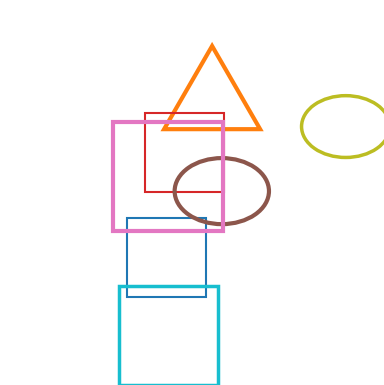[{"shape": "square", "thickness": 1.5, "radius": 0.51, "center": [0.433, 0.33]}, {"shape": "triangle", "thickness": 3, "radius": 0.72, "center": [0.551, 0.736]}, {"shape": "square", "thickness": 1.5, "radius": 0.51, "center": [0.48, 0.604]}, {"shape": "oval", "thickness": 3, "radius": 0.61, "center": [0.576, 0.504]}, {"shape": "square", "thickness": 3, "radius": 0.71, "center": [0.436, 0.541]}, {"shape": "oval", "thickness": 2.5, "radius": 0.57, "center": [0.898, 0.671]}, {"shape": "square", "thickness": 2.5, "radius": 0.64, "center": [0.438, 0.129]}]